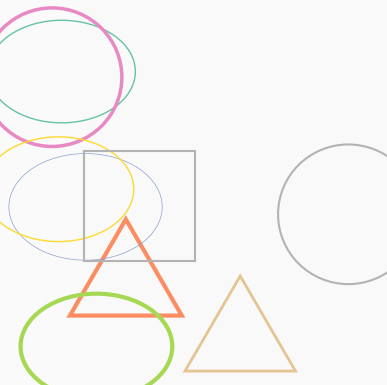[{"shape": "oval", "thickness": 1, "radius": 0.95, "center": [0.159, 0.814]}, {"shape": "triangle", "thickness": 3, "radius": 0.83, "center": [0.325, 0.264]}, {"shape": "oval", "thickness": 0.5, "radius": 0.99, "center": [0.221, 0.463]}, {"shape": "circle", "thickness": 2.5, "radius": 0.9, "center": [0.135, 0.8]}, {"shape": "oval", "thickness": 3, "radius": 0.98, "center": [0.249, 0.1]}, {"shape": "oval", "thickness": 1, "radius": 0.97, "center": [0.151, 0.509]}, {"shape": "triangle", "thickness": 2, "radius": 0.82, "center": [0.62, 0.118]}, {"shape": "circle", "thickness": 1.5, "radius": 0.91, "center": [0.899, 0.443]}, {"shape": "square", "thickness": 1.5, "radius": 0.71, "center": [0.36, 0.465]}]